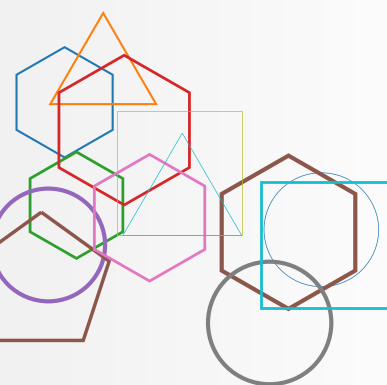[{"shape": "hexagon", "thickness": 1.5, "radius": 0.72, "center": [0.167, 0.734]}, {"shape": "circle", "thickness": 0.5, "radius": 0.74, "center": [0.829, 0.403]}, {"shape": "triangle", "thickness": 1.5, "radius": 0.79, "center": [0.266, 0.808]}, {"shape": "hexagon", "thickness": 2, "radius": 0.69, "center": [0.197, 0.467]}, {"shape": "hexagon", "thickness": 2, "radius": 0.97, "center": [0.32, 0.662]}, {"shape": "circle", "thickness": 3, "radius": 0.73, "center": [0.125, 0.364]}, {"shape": "hexagon", "thickness": 3, "radius": 1.0, "center": [0.745, 0.397]}, {"shape": "pentagon", "thickness": 2.5, "radius": 0.92, "center": [0.107, 0.265]}, {"shape": "hexagon", "thickness": 2, "radius": 0.82, "center": [0.386, 0.434]}, {"shape": "circle", "thickness": 3, "radius": 0.8, "center": [0.696, 0.161]}, {"shape": "square", "thickness": 0.5, "radius": 0.8, "center": [0.462, 0.552]}, {"shape": "square", "thickness": 2, "radius": 0.82, "center": [0.837, 0.363]}, {"shape": "triangle", "thickness": 0.5, "radius": 0.89, "center": [0.47, 0.477]}]